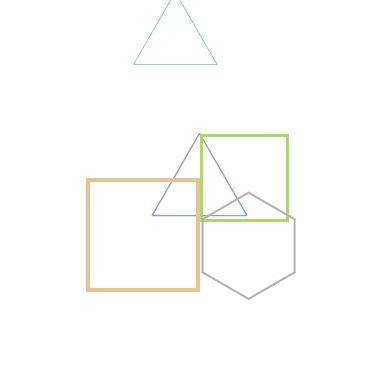[{"shape": "triangle", "thickness": 0.5, "radius": 0.63, "center": [0.455, 0.895]}, {"shape": "triangle", "thickness": 1, "radius": 0.71, "center": [0.518, 0.511]}, {"shape": "square", "thickness": 2, "radius": 0.56, "center": [0.634, 0.539]}, {"shape": "square", "thickness": 3, "radius": 0.71, "center": [0.371, 0.391]}, {"shape": "hexagon", "thickness": 1.5, "radius": 0.69, "center": [0.646, 0.362]}]